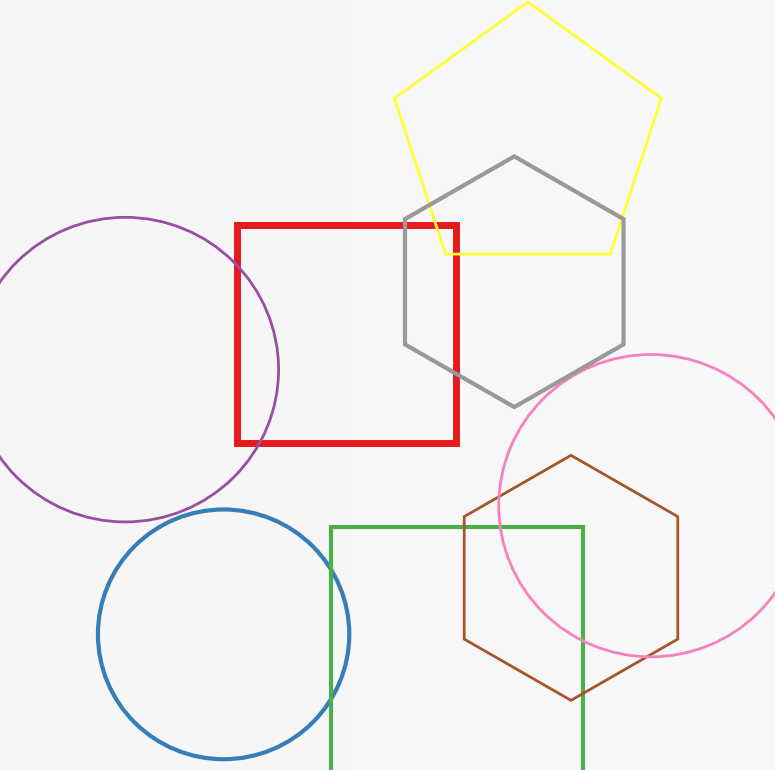[{"shape": "square", "thickness": 2.5, "radius": 0.71, "center": [0.447, 0.567]}, {"shape": "circle", "thickness": 1.5, "radius": 0.81, "center": [0.289, 0.176]}, {"shape": "square", "thickness": 1.5, "radius": 0.81, "center": [0.589, 0.153]}, {"shape": "circle", "thickness": 1, "radius": 0.99, "center": [0.162, 0.52]}, {"shape": "pentagon", "thickness": 1, "radius": 0.9, "center": [0.681, 0.816]}, {"shape": "hexagon", "thickness": 1, "radius": 0.8, "center": [0.737, 0.25]}, {"shape": "circle", "thickness": 1, "radius": 0.98, "center": [0.84, 0.343]}, {"shape": "hexagon", "thickness": 1.5, "radius": 0.81, "center": [0.664, 0.634]}]